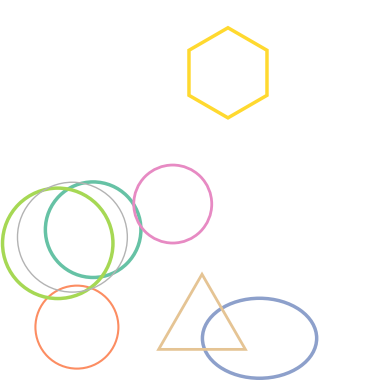[{"shape": "circle", "thickness": 2.5, "radius": 0.62, "center": [0.242, 0.403]}, {"shape": "circle", "thickness": 1.5, "radius": 0.54, "center": [0.2, 0.15]}, {"shape": "oval", "thickness": 2.5, "radius": 0.74, "center": [0.674, 0.121]}, {"shape": "circle", "thickness": 2, "radius": 0.51, "center": [0.449, 0.47]}, {"shape": "circle", "thickness": 2.5, "radius": 0.72, "center": [0.15, 0.368]}, {"shape": "hexagon", "thickness": 2.5, "radius": 0.58, "center": [0.592, 0.811]}, {"shape": "triangle", "thickness": 2, "radius": 0.65, "center": [0.525, 0.158]}, {"shape": "circle", "thickness": 1, "radius": 0.71, "center": [0.188, 0.384]}]